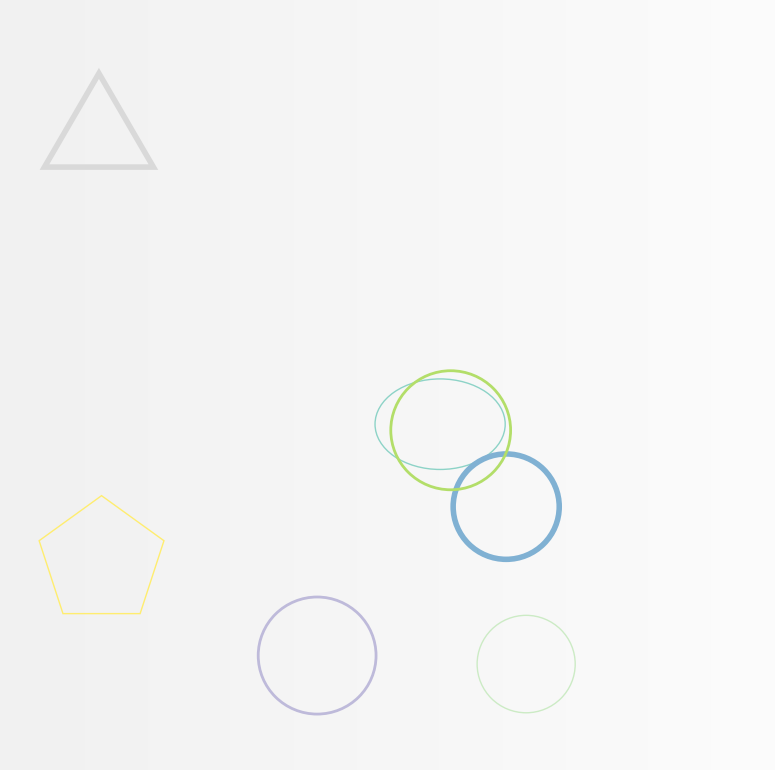[{"shape": "oval", "thickness": 0.5, "radius": 0.42, "center": [0.568, 0.449]}, {"shape": "circle", "thickness": 1, "radius": 0.38, "center": [0.409, 0.149]}, {"shape": "circle", "thickness": 2, "radius": 0.34, "center": [0.653, 0.342]}, {"shape": "circle", "thickness": 1, "radius": 0.39, "center": [0.582, 0.441]}, {"shape": "triangle", "thickness": 2, "radius": 0.41, "center": [0.128, 0.824]}, {"shape": "circle", "thickness": 0.5, "radius": 0.32, "center": [0.679, 0.138]}, {"shape": "pentagon", "thickness": 0.5, "radius": 0.42, "center": [0.131, 0.272]}]